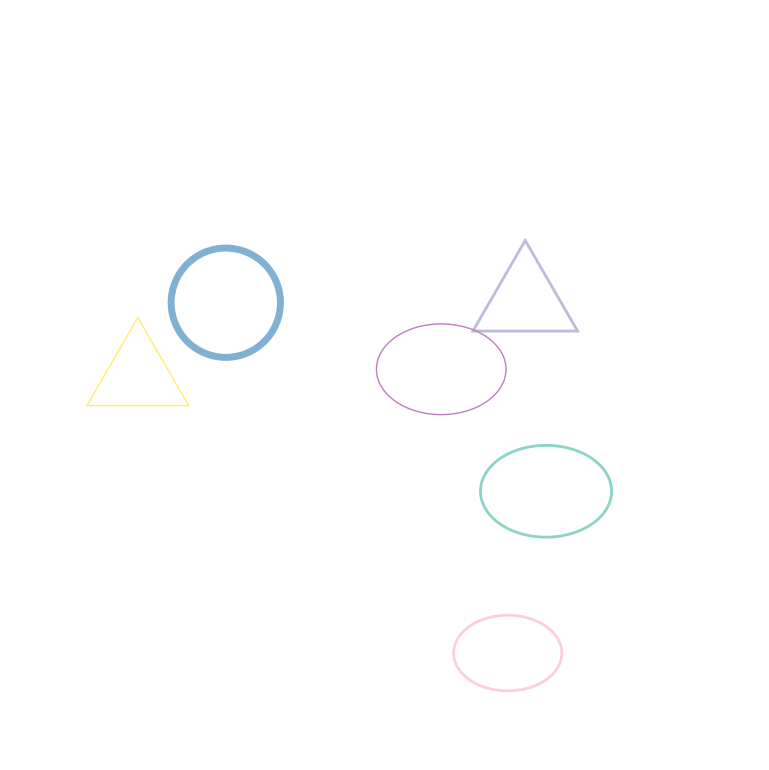[{"shape": "oval", "thickness": 1, "radius": 0.43, "center": [0.709, 0.362]}, {"shape": "triangle", "thickness": 1, "radius": 0.39, "center": [0.682, 0.609]}, {"shape": "circle", "thickness": 2.5, "radius": 0.35, "center": [0.293, 0.607]}, {"shape": "oval", "thickness": 1, "radius": 0.35, "center": [0.659, 0.152]}, {"shape": "oval", "thickness": 0.5, "radius": 0.42, "center": [0.573, 0.52]}, {"shape": "triangle", "thickness": 0.5, "radius": 0.38, "center": [0.179, 0.511]}]